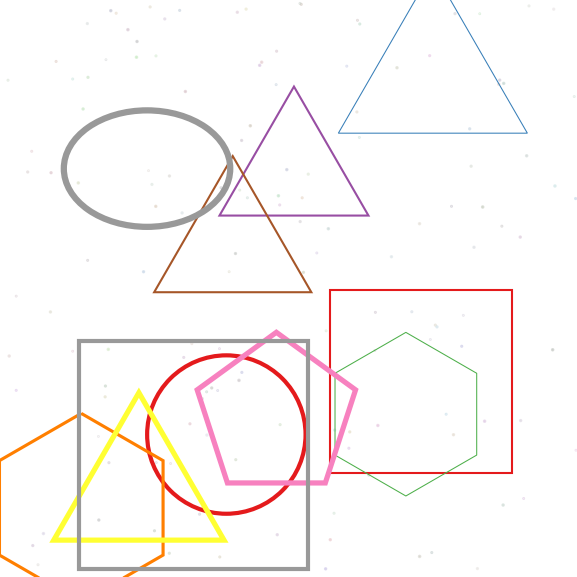[{"shape": "circle", "thickness": 2, "radius": 0.69, "center": [0.392, 0.247]}, {"shape": "square", "thickness": 1, "radius": 0.79, "center": [0.73, 0.338]}, {"shape": "triangle", "thickness": 0.5, "radius": 0.94, "center": [0.75, 0.863]}, {"shape": "hexagon", "thickness": 0.5, "radius": 0.71, "center": [0.703, 0.282]}, {"shape": "triangle", "thickness": 1, "radius": 0.74, "center": [0.509, 0.7]}, {"shape": "hexagon", "thickness": 1.5, "radius": 0.82, "center": [0.141, 0.12]}, {"shape": "triangle", "thickness": 2.5, "radius": 0.85, "center": [0.24, 0.149]}, {"shape": "triangle", "thickness": 1, "radius": 0.79, "center": [0.403, 0.572]}, {"shape": "pentagon", "thickness": 2.5, "radius": 0.72, "center": [0.479, 0.28]}, {"shape": "oval", "thickness": 3, "radius": 0.72, "center": [0.255, 0.707]}, {"shape": "square", "thickness": 2, "radius": 0.99, "center": [0.335, 0.212]}]